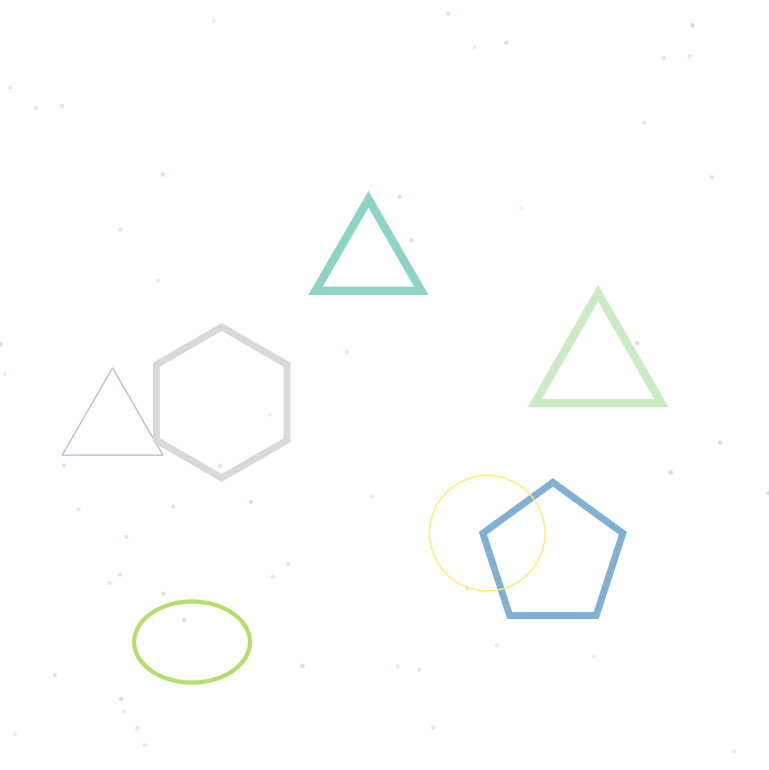[{"shape": "triangle", "thickness": 3, "radius": 0.4, "center": [0.478, 0.662]}, {"shape": "triangle", "thickness": 0.5, "radius": 0.38, "center": [0.146, 0.447]}, {"shape": "pentagon", "thickness": 2.5, "radius": 0.48, "center": [0.718, 0.278]}, {"shape": "oval", "thickness": 1.5, "radius": 0.38, "center": [0.249, 0.166]}, {"shape": "hexagon", "thickness": 2.5, "radius": 0.49, "center": [0.288, 0.477]}, {"shape": "triangle", "thickness": 3, "radius": 0.48, "center": [0.777, 0.524]}, {"shape": "circle", "thickness": 0.5, "radius": 0.37, "center": [0.633, 0.308]}]